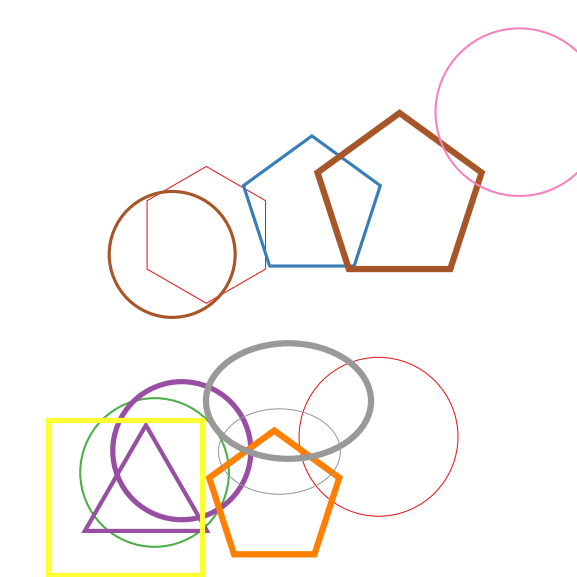[{"shape": "circle", "thickness": 0.5, "radius": 0.69, "center": [0.655, 0.243]}, {"shape": "hexagon", "thickness": 0.5, "radius": 0.59, "center": [0.357, 0.592]}, {"shape": "pentagon", "thickness": 1.5, "radius": 0.62, "center": [0.54, 0.639]}, {"shape": "circle", "thickness": 1, "radius": 0.64, "center": [0.268, 0.181]}, {"shape": "circle", "thickness": 2.5, "radius": 0.6, "center": [0.315, 0.219]}, {"shape": "triangle", "thickness": 2, "radius": 0.61, "center": [0.253, 0.141]}, {"shape": "pentagon", "thickness": 3, "radius": 0.59, "center": [0.475, 0.135]}, {"shape": "square", "thickness": 2.5, "radius": 0.67, "center": [0.216, 0.137]}, {"shape": "circle", "thickness": 1.5, "radius": 0.55, "center": [0.298, 0.559]}, {"shape": "pentagon", "thickness": 3, "radius": 0.75, "center": [0.692, 0.654]}, {"shape": "circle", "thickness": 1, "radius": 0.73, "center": [0.899, 0.805]}, {"shape": "oval", "thickness": 3, "radius": 0.71, "center": [0.5, 0.305]}, {"shape": "oval", "thickness": 0.5, "radius": 0.53, "center": [0.484, 0.217]}]